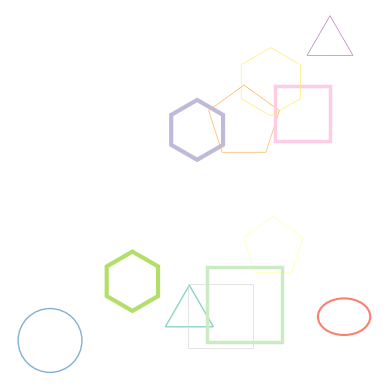[{"shape": "triangle", "thickness": 1, "radius": 0.36, "center": [0.492, 0.187]}, {"shape": "pentagon", "thickness": 0.5, "radius": 0.41, "center": [0.71, 0.358]}, {"shape": "hexagon", "thickness": 3, "radius": 0.39, "center": [0.512, 0.663]}, {"shape": "oval", "thickness": 1.5, "radius": 0.34, "center": [0.894, 0.177]}, {"shape": "circle", "thickness": 1, "radius": 0.41, "center": [0.13, 0.116]}, {"shape": "pentagon", "thickness": 0.5, "radius": 0.48, "center": [0.634, 0.683]}, {"shape": "hexagon", "thickness": 3, "radius": 0.39, "center": [0.344, 0.269]}, {"shape": "square", "thickness": 2.5, "radius": 0.36, "center": [0.786, 0.704]}, {"shape": "square", "thickness": 0.5, "radius": 0.42, "center": [0.573, 0.179]}, {"shape": "triangle", "thickness": 0.5, "radius": 0.34, "center": [0.857, 0.891]}, {"shape": "square", "thickness": 2.5, "radius": 0.49, "center": [0.636, 0.209]}, {"shape": "hexagon", "thickness": 0.5, "radius": 0.44, "center": [0.703, 0.788]}]